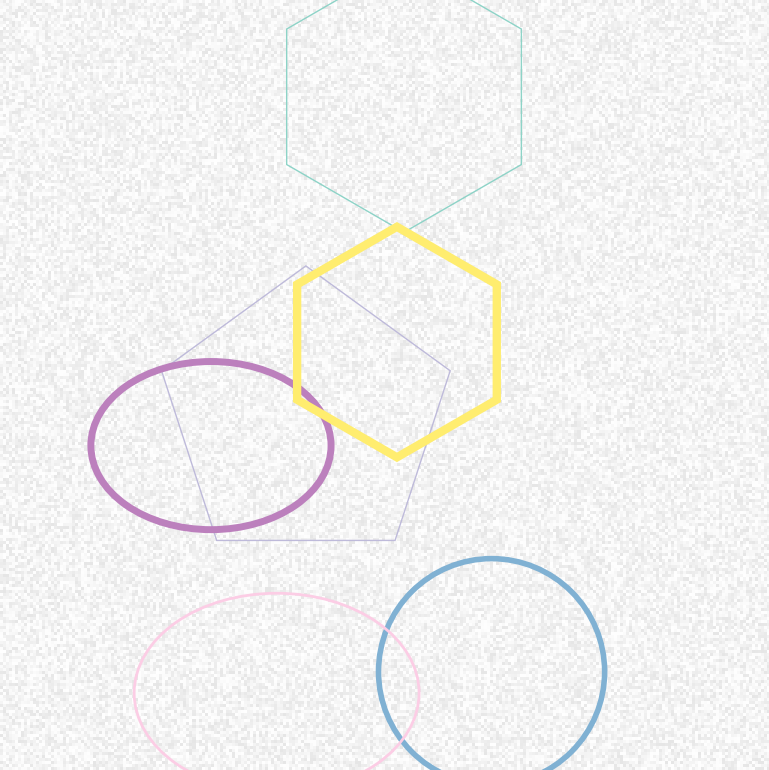[{"shape": "hexagon", "thickness": 0.5, "radius": 0.88, "center": [0.525, 0.874]}, {"shape": "pentagon", "thickness": 0.5, "radius": 0.99, "center": [0.397, 0.458]}, {"shape": "circle", "thickness": 2, "radius": 0.73, "center": [0.638, 0.128]}, {"shape": "oval", "thickness": 1, "radius": 0.93, "center": [0.359, 0.1]}, {"shape": "oval", "thickness": 2.5, "radius": 0.78, "center": [0.274, 0.421]}, {"shape": "hexagon", "thickness": 3, "radius": 0.75, "center": [0.516, 0.556]}]